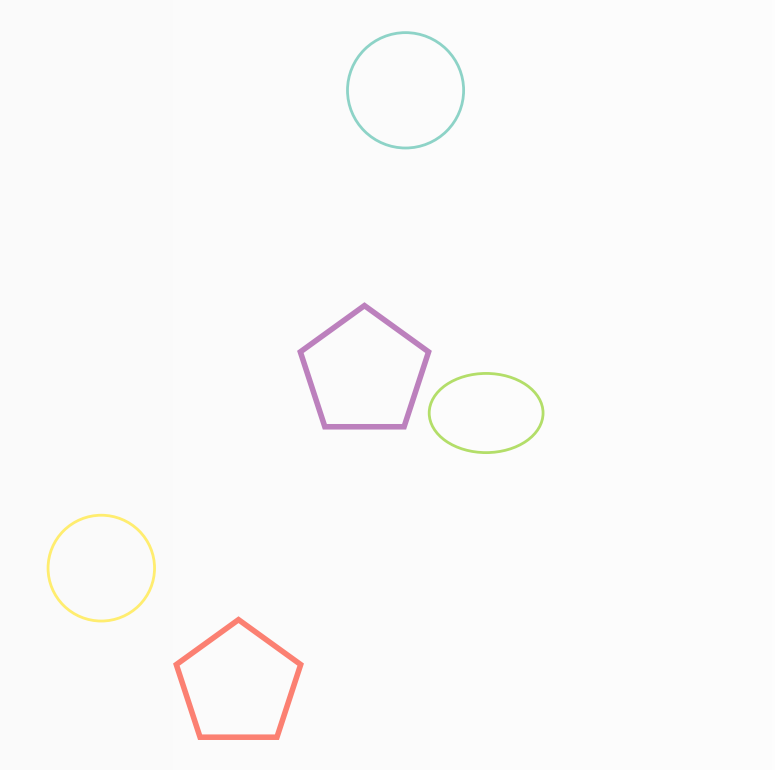[{"shape": "circle", "thickness": 1, "radius": 0.37, "center": [0.523, 0.883]}, {"shape": "pentagon", "thickness": 2, "radius": 0.42, "center": [0.308, 0.111]}, {"shape": "oval", "thickness": 1, "radius": 0.37, "center": [0.627, 0.464]}, {"shape": "pentagon", "thickness": 2, "radius": 0.43, "center": [0.47, 0.516]}, {"shape": "circle", "thickness": 1, "radius": 0.34, "center": [0.131, 0.262]}]